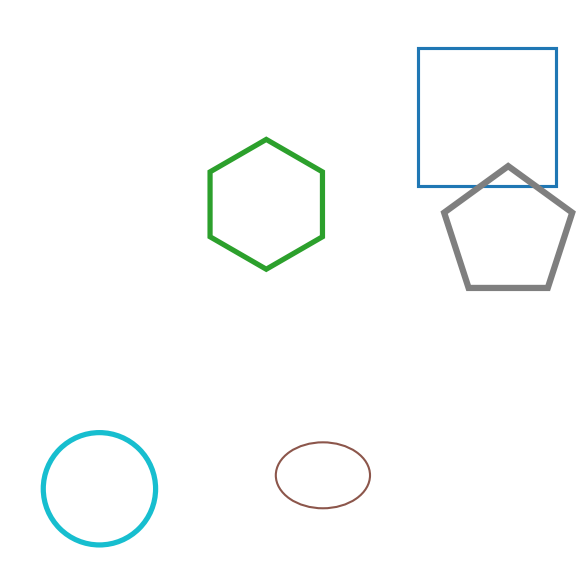[{"shape": "square", "thickness": 1.5, "radius": 0.6, "center": [0.844, 0.796]}, {"shape": "hexagon", "thickness": 2.5, "radius": 0.56, "center": [0.461, 0.645]}, {"shape": "oval", "thickness": 1, "radius": 0.41, "center": [0.559, 0.176]}, {"shape": "pentagon", "thickness": 3, "radius": 0.58, "center": [0.88, 0.595]}, {"shape": "circle", "thickness": 2.5, "radius": 0.49, "center": [0.172, 0.153]}]